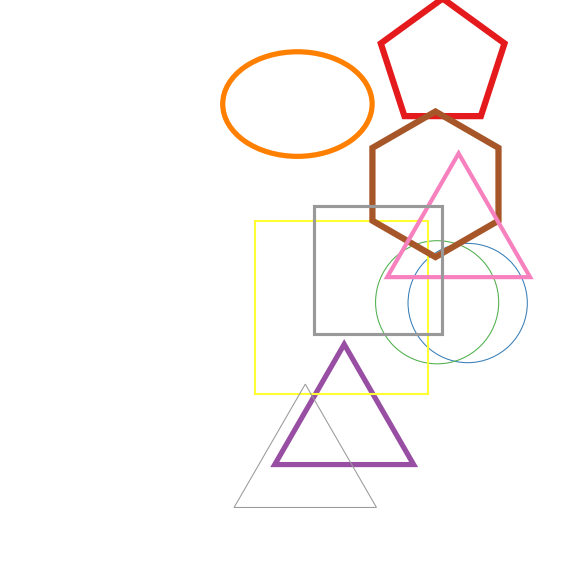[{"shape": "pentagon", "thickness": 3, "radius": 0.56, "center": [0.767, 0.889]}, {"shape": "circle", "thickness": 0.5, "radius": 0.52, "center": [0.81, 0.474]}, {"shape": "circle", "thickness": 0.5, "radius": 0.53, "center": [0.757, 0.476]}, {"shape": "triangle", "thickness": 2.5, "radius": 0.69, "center": [0.596, 0.264]}, {"shape": "oval", "thickness": 2.5, "radius": 0.65, "center": [0.515, 0.819]}, {"shape": "square", "thickness": 1, "radius": 0.75, "center": [0.592, 0.467]}, {"shape": "hexagon", "thickness": 3, "radius": 0.63, "center": [0.754, 0.68]}, {"shape": "triangle", "thickness": 2, "radius": 0.71, "center": [0.794, 0.591]}, {"shape": "triangle", "thickness": 0.5, "radius": 0.71, "center": [0.529, 0.192]}, {"shape": "square", "thickness": 1.5, "radius": 0.55, "center": [0.655, 0.531]}]